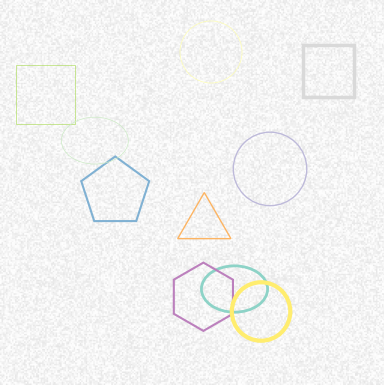[{"shape": "oval", "thickness": 2, "radius": 0.43, "center": [0.609, 0.249]}, {"shape": "circle", "thickness": 0.5, "radius": 0.4, "center": [0.548, 0.865]}, {"shape": "circle", "thickness": 1, "radius": 0.48, "center": [0.701, 0.561]}, {"shape": "pentagon", "thickness": 1.5, "radius": 0.46, "center": [0.299, 0.501]}, {"shape": "triangle", "thickness": 1, "radius": 0.4, "center": [0.531, 0.42]}, {"shape": "square", "thickness": 0.5, "radius": 0.38, "center": [0.117, 0.754]}, {"shape": "square", "thickness": 2.5, "radius": 0.33, "center": [0.853, 0.815]}, {"shape": "hexagon", "thickness": 1.5, "radius": 0.44, "center": [0.528, 0.229]}, {"shape": "oval", "thickness": 0.5, "radius": 0.44, "center": [0.246, 0.635]}, {"shape": "circle", "thickness": 3, "radius": 0.38, "center": [0.678, 0.191]}]